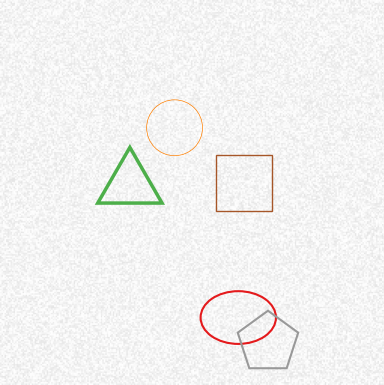[{"shape": "oval", "thickness": 1.5, "radius": 0.49, "center": [0.619, 0.175]}, {"shape": "triangle", "thickness": 2.5, "radius": 0.48, "center": [0.337, 0.521]}, {"shape": "circle", "thickness": 0.5, "radius": 0.36, "center": [0.453, 0.668]}, {"shape": "square", "thickness": 1, "radius": 0.36, "center": [0.633, 0.525]}, {"shape": "pentagon", "thickness": 1.5, "radius": 0.41, "center": [0.696, 0.11]}]